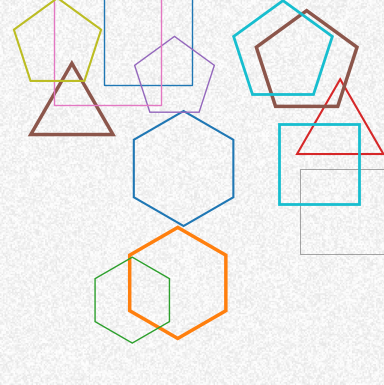[{"shape": "hexagon", "thickness": 1.5, "radius": 0.75, "center": [0.477, 0.562]}, {"shape": "square", "thickness": 1, "radius": 0.57, "center": [0.384, 0.892]}, {"shape": "hexagon", "thickness": 2.5, "radius": 0.72, "center": [0.462, 0.265]}, {"shape": "hexagon", "thickness": 1, "radius": 0.56, "center": [0.344, 0.22]}, {"shape": "triangle", "thickness": 1.5, "radius": 0.65, "center": [0.884, 0.665]}, {"shape": "pentagon", "thickness": 1, "radius": 0.54, "center": [0.453, 0.797]}, {"shape": "pentagon", "thickness": 2.5, "radius": 0.69, "center": [0.797, 0.835]}, {"shape": "triangle", "thickness": 2.5, "radius": 0.62, "center": [0.187, 0.712]}, {"shape": "square", "thickness": 1, "radius": 0.69, "center": [0.28, 0.866]}, {"shape": "square", "thickness": 0.5, "radius": 0.55, "center": [0.889, 0.451]}, {"shape": "pentagon", "thickness": 1.5, "radius": 0.6, "center": [0.149, 0.886]}, {"shape": "pentagon", "thickness": 2, "radius": 0.67, "center": [0.735, 0.864]}, {"shape": "square", "thickness": 2, "radius": 0.52, "center": [0.828, 0.575]}]